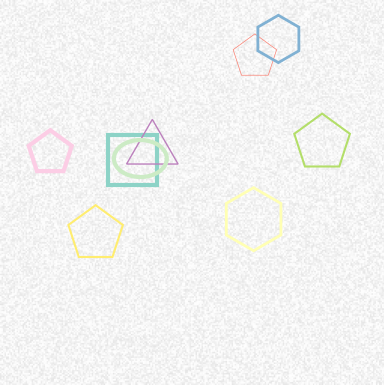[{"shape": "square", "thickness": 3, "radius": 0.32, "center": [0.344, 0.584]}, {"shape": "hexagon", "thickness": 2, "radius": 0.41, "center": [0.659, 0.431]}, {"shape": "pentagon", "thickness": 0.5, "radius": 0.3, "center": [0.662, 0.853]}, {"shape": "hexagon", "thickness": 2, "radius": 0.31, "center": [0.723, 0.899]}, {"shape": "pentagon", "thickness": 1.5, "radius": 0.38, "center": [0.837, 0.629]}, {"shape": "pentagon", "thickness": 3, "radius": 0.29, "center": [0.131, 0.603]}, {"shape": "triangle", "thickness": 1, "radius": 0.39, "center": [0.396, 0.613]}, {"shape": "oval", "thickness": 3, "radius": 0.34, "center": [0.365, 0.588]}, {"shape": "pentagon", "thickness": 1.5, "radius": 0.37, "center": [0.248, 0.393]}]